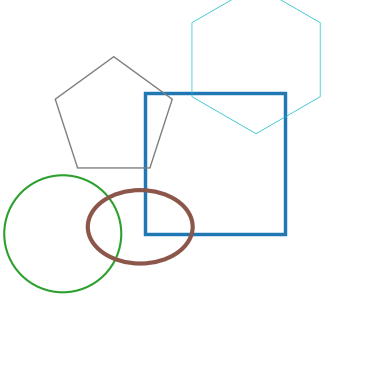[{"shape": "square", "thickness": 2.5, "radius": 0.91, "center": [0.558, 0.576]}, {"shape": "circle", "thickness": 1.5, "radius": 0.76, "center": [0.163, 0.393]}, {"shape": "oval", "thickness": 3, "radius": 0.68, "center": [0.364, 0.411]}, {"shape": "pentagon", "thickness": 1, "radius": 0.8, "center": [0.295, 0.693]}, {"shape": "hexagon", "thickness": 0.5, "radius": 0.96, "center": [0.665, 0.845]}]